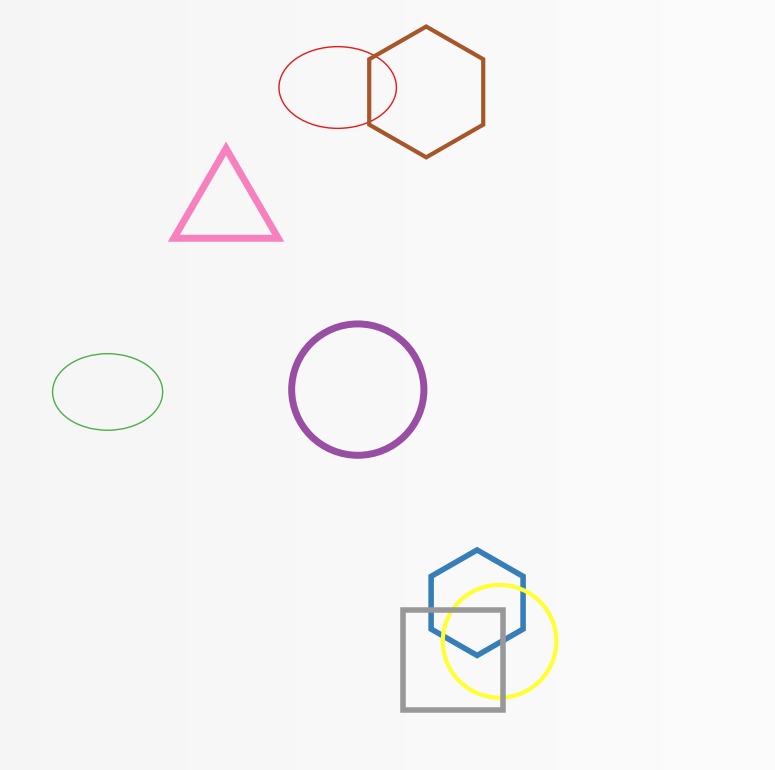[{"shape": "oval", "thickness": 0.5, "radius": 0.38, "center": [0.436, 0.886]}, {"shape": "hexagon", "thickness": 2, "radius": 0.34, "center": [0.616, 0.217]}, {"shape": "oval", "thickness": 0.5, "radius": 0.36, "center": [0.139, 0.491]}, {"shape": "circle", "thickness": 2.5, "radius": 0.43, "center": [0.462, 0.494]}, {"shape": "circle", "thickness": 1.5, "radius": 0.37, "center": [0.645, 0.167]}, {"shape": "hexagon", "thickness": 1.5, "radius": 0.42, "center": [0.55, 0.881]}, {"shape": "triangle", "thickness": 2.5, "radius": 0.39, "center": [0.292, 0.729]}, {"shape": "square", "thickness": 2, "radius": 0.32, "center": [0.584, 0.143]}]